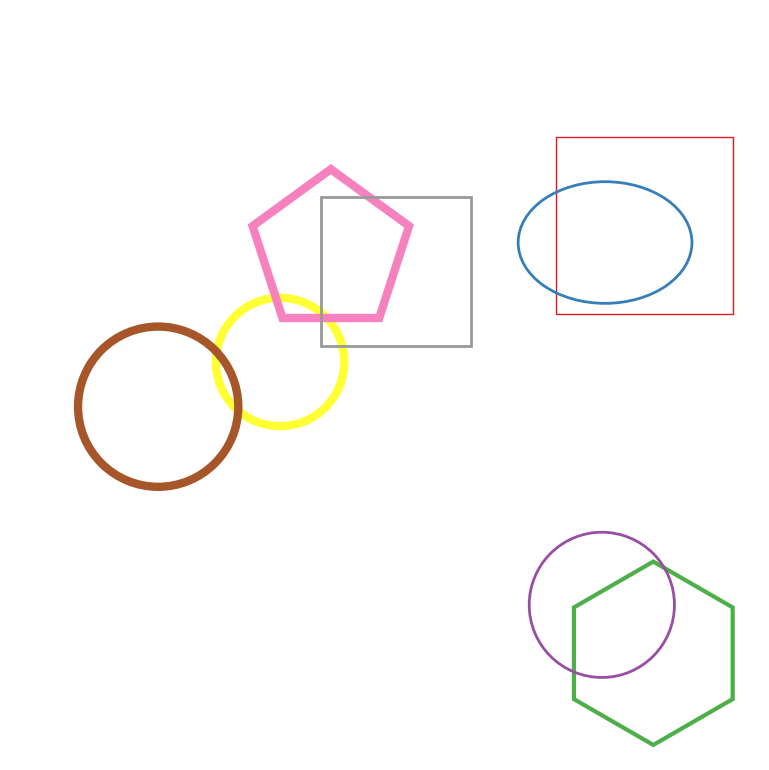[{"shape": "square", "thickness": 0.5, "radius": 0.58, "center": [0.837, 0.707]}, {"shape": "oval", "thickness": 1, "radius": 0.56, "center": [0.786, 0.685]}, {"shape": "hexagon", "thickness": 1.5, "radius": 0.6, "center": [0.848, 0.152]}, {"shape": "circle", "thickness": 1, "radius": 0.47, "center": [0.782, 0.214]}, {"shape": "circle", "thickness": 3, "radius": 0.42, "center": [0.364, 0.53]}, {"shape": "circle", "thickness": 3, "radius": 0.52, "center": [0.205, 0.472]}, {"shape": "pentagon", "thickness": 3, "radius": 0.53, "center": [0.43, 0.673]}, {"shape": "square", "thickness": 1, "radius": 0.48, "center": [0.514, 0.647]}]